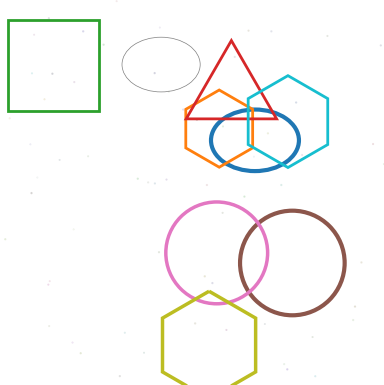[{"shape": "oval", "thickness": 3, "radius": 0.57, "center": [0.662, 0.636]}, {"shape": "hexagon", "thickness": 2, "radius": 0.5, "center": [0.569, 0.666]}, {"shape": "square", "thickness": 2, "radius": 0.6, "center": [0.139, 0.83]}, {"shape": "triangle", "thickness": 2, "radius": 0.68, "center": [0.601, 0.759]}, {"shape": "circle", "thickness": 3, "radius": 0.68, "center": [0.759, 0.317]}, {"shape": "circle", "thickness": 2.5, "radius": 0.66, "center": [0.563, 0.343]}, {"shape": "oval", "thickness": 0.5, "radius": 0.51, "center": [0.418, 0.832]}, {"shape": "hexagon", "thickness": 2.5, "radius": 0.7, "center": [0.543, 0.104]}, {"shape": "hexagon", "thickness": 2, "radius": 0.6, "center": [0.748, 0.684]}]